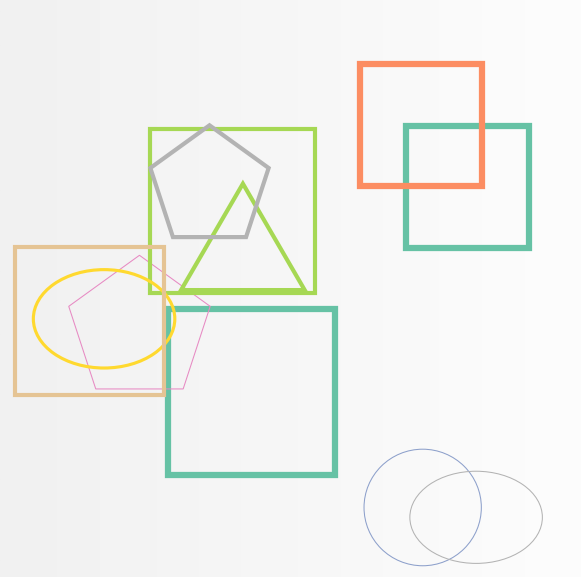[{"shape": "square", "thickness": 3, "radius": 0.72, "center": [0.433, 0.321]}, {"shape": "square", "thickness": 3, "radius": 0.53, "center": [0.804, 0.675]}, {"shape": "square", "thickness": 3, "radius": 0.53, "center": [0.725, 0.782]}, {"shape": "circle", "thickness": 0.5, "radius": 0.5, "center": [0.727, 0.12]}, {"shape": "pentagon", "thickness": 0.5, "radius": 0.64, "center": [0.24, 0.429]}, {"shape": "triangle", "thickness": 2, "radius": 0.61, "center": [0.418, 0.558]}, {"shape": "square", "thickness": 2, "radius": 0.71, "center": [0.4, 0.634]}, {"shape": "oval", "thickness": 1.5, "radius": 0.61, "center": [0.179, 0.447]}, {"shape": "square", "thickness": 2, "radius": 0.64, "center": [0.153, 0.444]}, {"shape": "oval", "thickness": 0.5, "radius": 0.57, "center": [0.819, 0.103]}, {"shape": "pentagon", "thickness": 2, "radius": 0.53, "center": [0.36, 0.675]}]